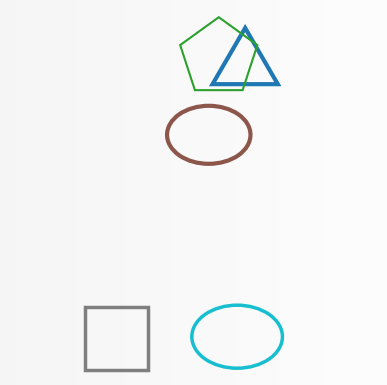[{"shape": "triangle", "thickness": 3, "radius": 0.49, "center": [0.633, 0.83]}, {"shape": "pentagon", "thickness": 1.5, "radius": 0.52, "center": [0.565, 0.851]}, {"shape": "oval", "thickness": 3, "radius": 0.54, "center": [0.539, 0.65]}, {"shape": "square", "thickness": 2.5, "radius": 0.41, "center": [0.301, 0.122]}, {"shape": "oval", "thickness": 2.5, "radius": 0.58, "center": [0.612, 0.125]}]